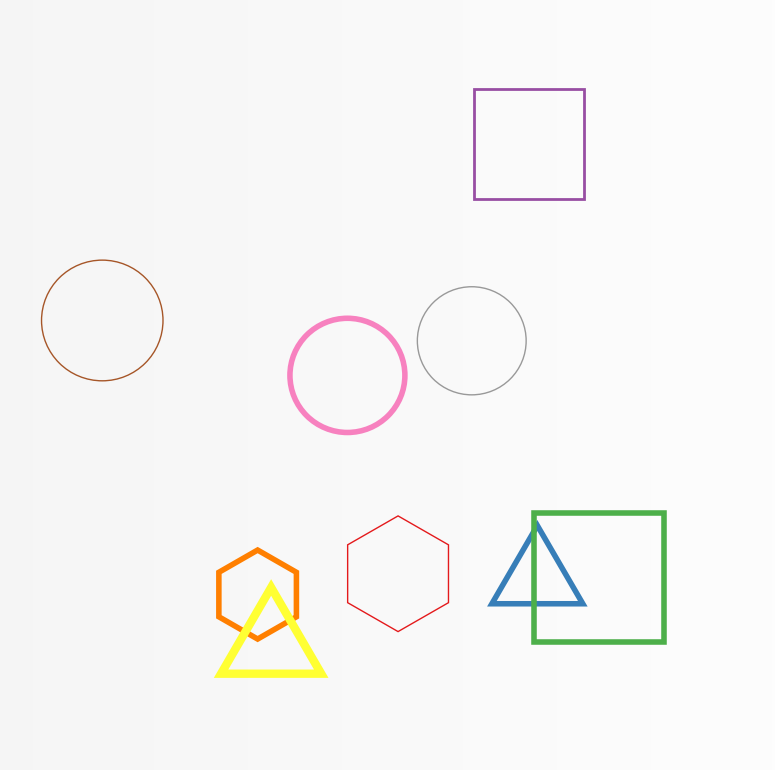[{"shape": "hexagon", "thickness": 0.5, "radius": 0.38, "center": [0.514, 0.255]}, {"shape": "triangle", "thickness": 2, "radius": 0.34, "center": [0.693, 0.25]}, {"shape": "square", "thickness": 2, "radius": 0.42, "center": [0.773, 0.25]}, {"shape": "square", "thickness": 1, "radius": 0.36, "center": [0.682, 0.813]}, {"shape": "hexagon", "thickness": 2, "radius": 0.29, "center": [0.332, 0.228]}, {"shape": "triangle", "thickness": 3, "radius": 0.37, "center": [0.35, 0.162]}, {"shape": "circle", "thickness": 0.5, "radius": 0.39, "center": [0.132, 0.584]}, {"shape": "circle", "thickness": 2, "radius": 0.37, "center": [0.448, 0.512]}, {"shape": "circle", "thickness": 0.5, "radius": 0.35, "center": [0.609, 0.557]}]